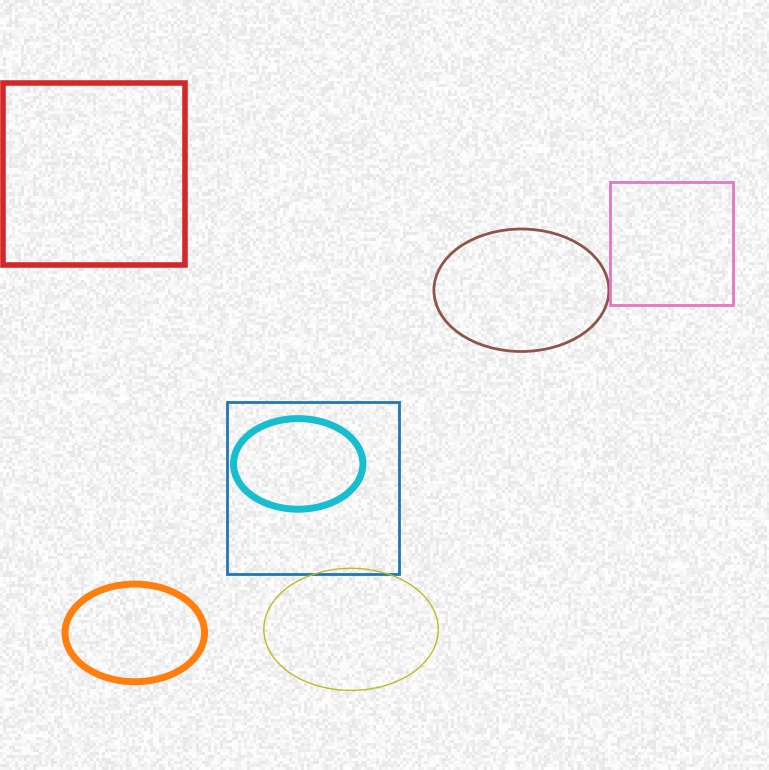[{"shape": "square", "thickness": 1, "radius": 0.56, "center": [0.407, 0.367]}, {"shape": "oval", "thickness": 2.5, "radius": 0.45, "center": [0.175, 0.178]}, {"shape": "square", "thickness": 2, "radius": 0.59, "center": [0.122, 0.774]}, {"shape": "oval", "thickness": 1, "radius": 0.57, "center": [0.677, 0.623]}, {"shape": "square", "thickness": 1, "radius": 0.4, "center": [0.872, 0.684]}, {"shape": "oval", "thickness": 0.5, "radius": 0.57, "center": [0.456, 0.183]}, {"shape": "oval", "thickness": 2.5, "radius": 0.42, "center": [0.387, 0.398]}]